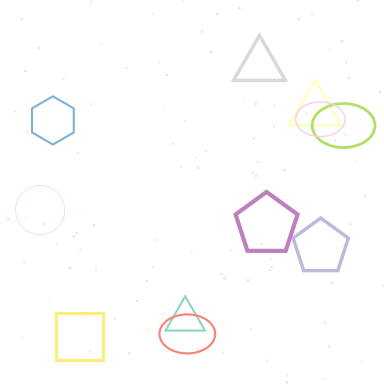[{"shape": "triangle", "thickness": 1.5, "radius": 0.3, "center": [0.481, 0.171]}, {"shape": "triangle", "thickness": 1.5, "radius": 0.39, "center": [0.819, 0.713]}, {"shape": "pentagon", "thickness": 2.5, "radius": 0.38, "center": [0.833, 0.358]}, {"shape": "oval", "thickness": 1.5, "radius": 0.36, "center": [0.487, 0.133]}, {"shape": "hexagon", "thickness": 1.5, "radius": 0.31, "center": [0.137, 0.687]}, {"shape": "oval", "thickness": 2, "radius": 0.41, "center": [0.892, 0.674]}, {"shape": "oval", "thickness": 1, "radius": 0.32, "center": [0.832, 0.69]}, {"shape": "triangle", "thickness": 2.5, "radius": 0.39, "center": [0.674, 0.83]}, {"shape": "pentagon", "thickness": 3, "radius": 0.42, "center": [0.692, 0.417]}, {"shape": "circle", "thickness": 0.5, "radius": 0.32, "center": [0.104, 0.454]}, {"shape": "square", "thickness": 2, "radius": 0.31, "center": [0.206, 0.126]}]